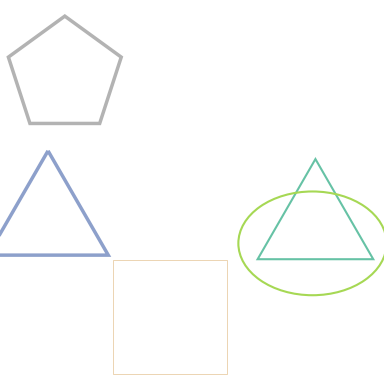[{"shape": "triangle", "thickness": 1.5, "radius": 0.87, "center": [0.819, 0.413]}, {"shape": "triangle", "thickness": 2.5, "radius": 0.9, "center": [0.125, 0.428]}, {"shape": "oval", "thickness": 1.5, "radius": 0.96, "center": [0.812, 0.368]}, {"shape": "square", "thickness": 0.5, "radius": 0.74, "center": [0.442, 0.176]}, {"shape": "pentagon", "thickness": 2.5, "radius": 0.77, "center": [0.168, 0.804]}]